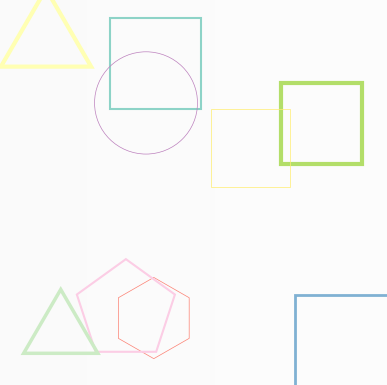[{"shape": "square", "thickness": 1.5, "radius": 0.59, "center": [0.402, 0.835]}, {"shape": "triangle", "thickness": 3, "radius": 0.67, "center": [0.119, 0.894]}, {"shape": "hexagon", "thickness": 0.5, "radius": 0.53, "center": [0.397, 0.174]}, {"shape": "square", "thickness": 2, "radius": 0.63, "center": [0.889, 0.107]}, {"shape": "square", "thickness": 3, "radius": 0.52, "center": [0.83, 0.679]}, {"shape": "pentagon", "thickness": 1.5, "radius": 0.67, "center": [0.325, 0.194]}, {"shape": "circle", "thickness": 0.5, "radius": 0.66, "center": [0.377, 0.733]}, {"shape": "triangle", "thickness": 2.5, "radius": 0.55, "center": [0.157, 0.138]}, {"shape": "square", "thickness": 0.5, "radius": 0.51, "center": [0.646, 0.615]}]